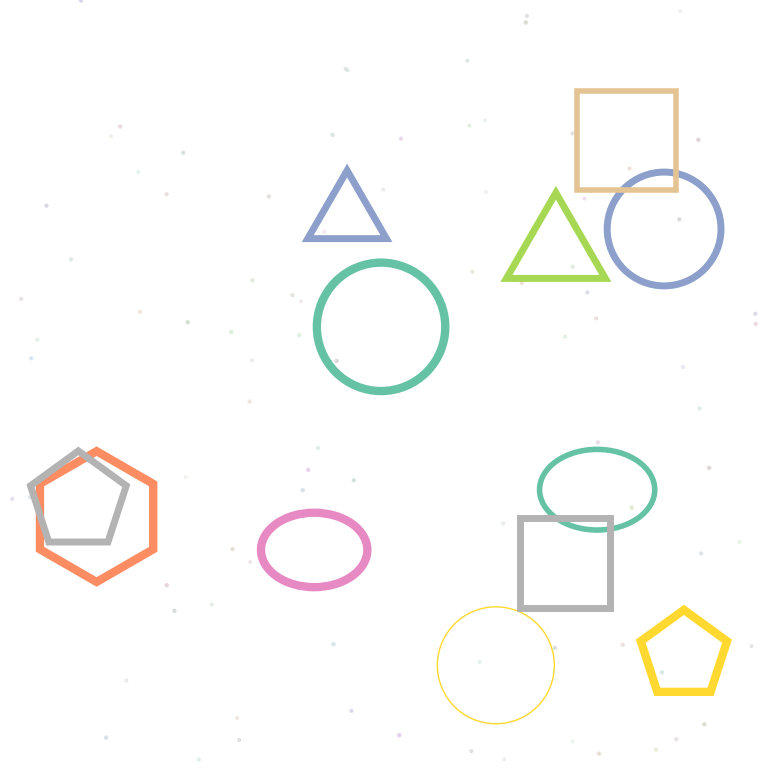[{"shape": "circle", "thickness": 3, "radius": 0.42, "center": [0.495, 0.576]}, {"shape": "oval", "thickness": 2, "radius": 0.37, "center": [0.776, 0.364]}, {"shape": "hexagon", "thickness": 3, "radius": 0.42, "center": [0.125, 0.329]}, {"shape": "circle", "thickness": 2.5, "radius": 0.37, "center": [0.862, 0.703]}, {"shape": "triangle", "thickness": 2.5, "radius": 0.29, "center": [0.451, 0.72]}, {"shape": "oval", "thickness": 3, "radius": 0.35, "center": [0.408, 0.286]}, {"shape": "triangle", "thickness": 2.5, "radius": 0.37, "center": [0.722, 0.675]}, {"shape": "pentagon", "thickness": 3, "radius": 0.29, "center": [0.888, 0.149]}, {"shape": "circle", "thickness": 0.5, "radius": 0.38, "center": [0.644, 0.136]}, {"shape": "square", "thickness": 2, "radius": 0.32, "center": [0.814, 0.818]}, {"shape": "square", "thickness": 2.5, "radius": 0.29, "center": [0.734, 0.269]}, {"shape": "pentagon", "thickness": 2.5, "radius": 0.33, "center": [0.102, 0.349]}]